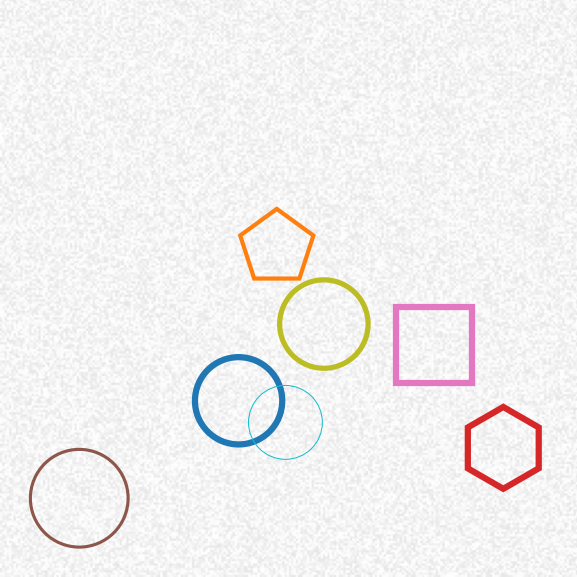[{"shape": "circle", "thickness": 3, "radius": 0.38, "center": [0.413, 0.305]}, {"shape": "pentagon", "thickness": 2, "radius": 0.33, "center": [0.479, 0.571]}, {"shape": "hexagon", "thickness": 3, "radius": 0.35, "center": [0.871, 0.224]}, {"shape": "circle", "thickness": 1.5, "radius": 0.42, "center": [0.137, 0.136]}, {"shape": "square", "thickness": 3, "radius": 0.33, "center": [0.751, 0.401]}, {"shape": "circle", "thickness": 2.5, "radius": 0.38, "center": [0.561, 0.438]}, {"shape": "circle", "thickness": 0.5, "radius": 0.32, "center": [0.494, 0.268]}]